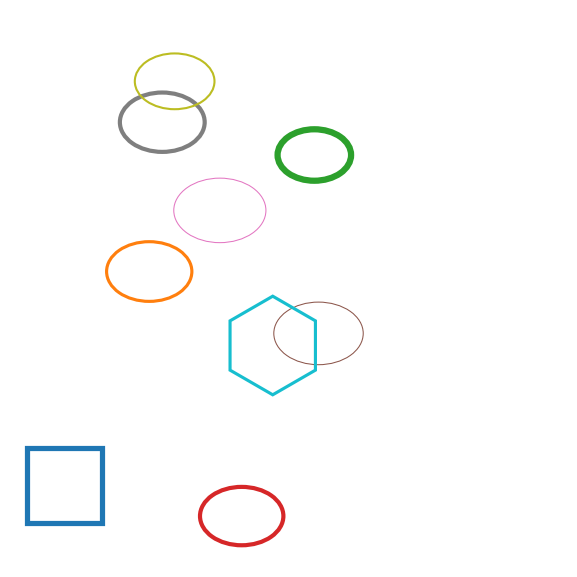[{"shape": "square", "thickness": 2.5, "radius": 0.32, "center": [0.112, 0.158]}, {"shape": "oval", "thickness": 1.5, "radius": 0.37, "center": [0.258, 0.529]}, {"shape": "oval", "thickness": 3, "radius": 0.32, "center": [0.544, 0.731]}, {"shape": "oval", "thickness": 2, "radius": 0.36, "center": [0.419, 0.105]}, {"shape": "oval", "thickness": 0.5, "radius": 0.39, "center": [0.552, 0.422]}, {"shape": "oval", "thickness": 0.5, "radius": 0.4, "center": [0.381, 0.635]}, {"shape": "oval", "thickness": 2, "radius": 0.37, "center": [0.281, 0.788]}, {"shape": "oval", "thickness": 1, "radius": 0.34, "center": [0.302, 0.858]}, {"shape": "hexagon", "thickness": 1.5, "radius": 0.43, "center": [0.472, 0.401]}]